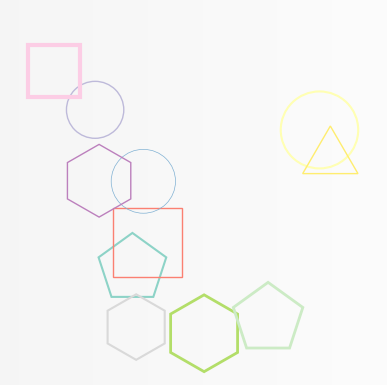[{"shape": "pentagon", "thickness": 1.5, "radius": 0.46, "center": [0.342, 0.303]}, {"shape": "circle", "thickness": 1.5, "radius": 0.5, "center": [0.824, 0.663]}, {"shape": "circle", "thickness": 1, "radius": 0.37, "center": [0.245, 0.715]}, {"shape": "square", "thickness": 1, "radius": 0.45, "center": [0.381, 0.37]}, {"shape": "circle", "thickness": 0.5, "radius": 0.41, "center": [0.37, 0.529]}, {"shape": "hexagon", "thickness": 2, "radius": 0.5, "center": [0.527, 0.134]}, {"shape": "square", "thickness": 3, "radius": 0.34, "center": [0.14, 0.816]}, {"shape": "hexagon", "thickness": 1.5, "radius": 0.43, "center": [0.351, 0.15]}, {"shape": "hexagon", "thickness": 1, "radius": 0.47, "center": [0.256, 0.531]}, {"shape": "pentagon", "thickness": 2, "radius": 0.47, "center": [0.692, 0.172]}, {"shape": "triangle", "thickness": 1, "radius": 0.41, "center": [0.852, 0.59]}]